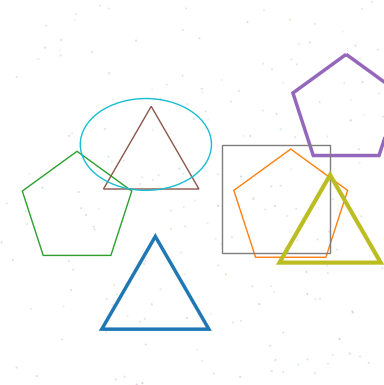[{"shape": "triangle", "thickness": 2.5, "radius": 0.8, "center": [0.403, 0.225]}, {"shape": "pentagon", "thickness": 1, "radius": 0.78, "center": [0.755, 0.457]}, {"shape": "pentagon", "thickness": 1, "radius": 0.75, "center": [0.2, 0.458]}, {"shape": "pentagon", "thickness": 2.5, "radius": 0.73, "center": [0.899, 0.714]}, {"shape": "triangle", "thickness": 1, "radius": 0.72, "center": [0.393, 0.581]}, {"shape": "square", "thickness": 1, "radius": 0.7, "center": [0.718, 0.484]}, {"shape": "triangle", "thickness": 3, "radius": 0.76, "center": [0.857, 0.394]}, {"shape": "oval", "thickness": 1, "radius": 0.85, "center": [0.379, 0.625]}]